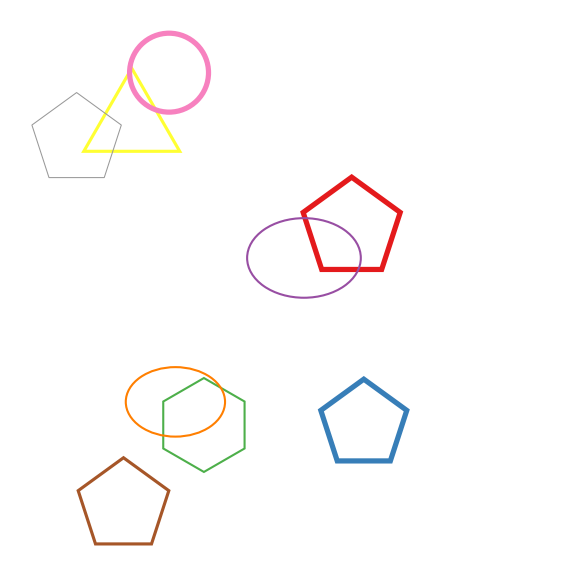[{"shape": "pentagon", "thickness": 2.5, "radius": 0.44, "center": [0.609, 0.604]}, {"shape": "pentagon", "thickness": 2.5, "radius": 0.39, "center": [0.63, 0.264]}, {"shape": "hexagon", "thickness": 1, "radius": 0.41, "center": [0.353, 0.263]}, {"shape": "oval", "thickness": 1, "radius": 0.49, "center": [0.526, 0.552]}, {"shape": "oval", "thickness": 1, "radius": 0.43, "center": [0.304, 0.303]}, {"shape": "triangle", "thickness": 1.5, "radius": 0.48, "center": [0.228, 0.785]}, {"shape": "pentagon", "thickness": 1.5, "radius": 0.41, "center": [0.214, 0.124]}, {"shape": "circle", "thickness": 2.5, "radius": 0.34, "center": [0.293, 0.873]}, {"shape": "pentagon", "thickness": 0.5, "radius": 0.41, "center": [0.133, 0.757]}]